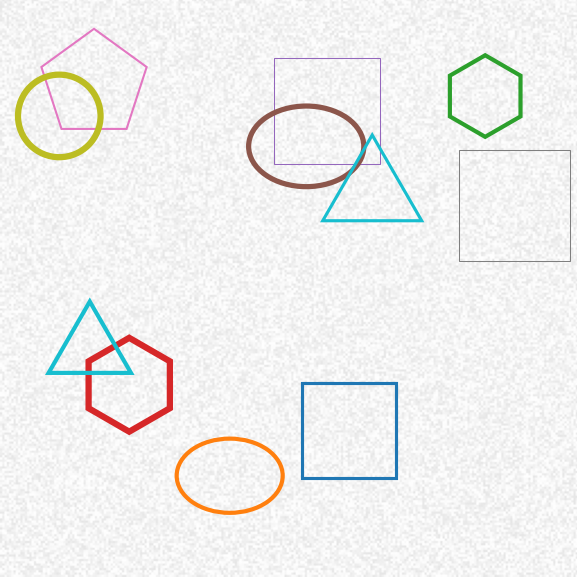[{"shape": "square", "thickness": 1.5, "radius": 0.41, "center": [0.604, 0.254]}, {"shape": "oval", "thickness": 2, "radius": 0.46, "center": [0.398, 0.175]}, {"shape": "hexagon", "thickness": 2, "radius": 0.35, "center": [0.84, 0.833]}, {"shape": "hexagon", "thickness": 3, "radius": 0.41, "center": [0.224, 0.333]}, {"shape": "square", "thickness": 0.5, "radius": 0.46, "center": [0.566, 0.808]}, {"shape": "oval", "thickness": 2.5, "radius": 0.5, "center": [0.53, 0.746]}, {"shape": "pentagon", "thickness": 1, "radius": 0.48, "center": [0.163, 0.853]}, {"shape": "square", "thickness": 0.5, "radius": 0.48, "center": [0.891, 0.643]}, {"shape": "circle", "thickness": 3, "radius": 0.36, "center": [0.103, 0.798]}, {"shape": "triangle", "thickness": 2, "radius": 0.41, "center": [0.155, 0.395]}, {"shape": "triangle", "thickness": 1.5, "radius": 0.49, "center": [0.645, 0.666]}]